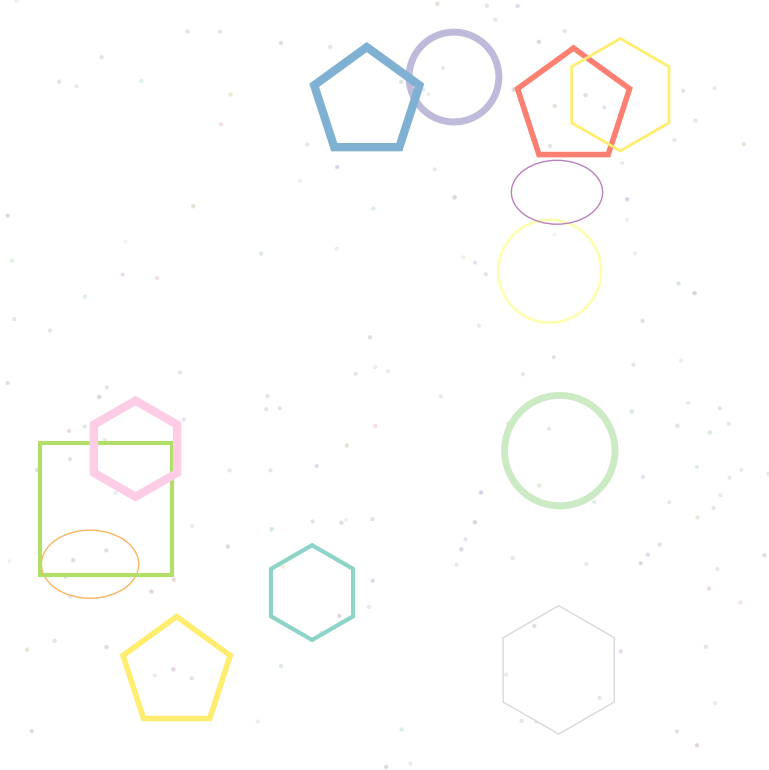[{"shape": "hexagon", "thickness": 1.5, "radius": 0.31, "center": [0.405, 0.23]}, {"shape": "circle", "thickness": 1, "radius": 0.33, "center": [0.714, 0.648]}, {"shape": "circle", "thickness": 2.5, "radius": 0.29, "center": [0.59, 0.9]}, {"shape": "pentagon", "thickness": 2, "radius": 0.38, "center": [0.745, 0.861]}, {"shape": "pentagon", "thickness": 3, "radius": 0.36, "center": [0.476, 0.867]}, {"shape": "oval", "thickness": 0.5, "radius": 0.32, "center": [0.117, 0.267]}, {"shape": "square", "thickness": 1.5, "radius": 0.43, "center": [0.138, 0.339]}, {"shape": "hexagon", "thickness": 3, "radius": 0.31, "center": [0.176, 0.417]}, {"shape": "hexagon", "thickness": 0.5, "radius": 0.42, "center": [0.726, 0.13]}, {"shape": "oval", "thickness": 0.5, "radius": 0.3, "center": [0.723, 0.75]}, {"shape": "circle", "thickness": 2.5, "radius": 0.36, "center": [0.727, 0.415]}, {"shape": "hexagon", "thickness": 1, "radius": 0.36, "center": [0.806, 0.877]}, {"shape": "pentagon", "thickness": 2, "radius": 0.37, "center": [0.229, 0.126]}]